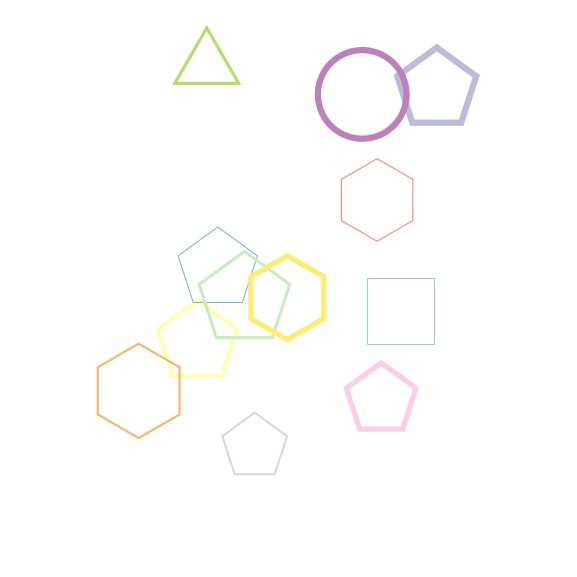[{"shape": "square", "thickness": 0.5, "radius": 0.29, "center": [0.693, 0.461]}, {"shape": "pentagon", "thickness": 2, "radius": 0.36, "center": [0.342, 0.407]}, {"shape": "pentagon", "thickness": 3, "radius": 0.36, "center": [0.756, 0.845]}, {"shape": "hexagon", "thickness": 0.5, "radius": 0.36, "center": [0.653, 0.653]}, {"shape": "pentagon", "thickness": 0.5, "radius": 0.36, "center": [0.377, 0.534]}, {"shape": "hexagon", "thickness": 1, "radius": 0.41, "center": [0.24, 0.322]}, {"shape": "triangle", "thickness": 1.5, "radius": 0.32, "center": [0.358, 0.887]}, {"shape": "pentagon", "thickness": 2.5, "radius": 0.32, "center": [0.66, 0.307]}, {"shape": "pentagon", "thickness": 1, "radius": 0.29, "center": [0.441, 0.226]}, {"shape": "circle", "thickness": 3, "radius": 0.38, "center": [0.627, 0.836]}, {"shape": "pentagon", "thickness": 1.5, "radius": 0.41, "center": [0.423, 0.481]}, {"shape": "hexagon", "thickness": 2.5, "radius": 0.36, "center": [0.497, 0.484]}]